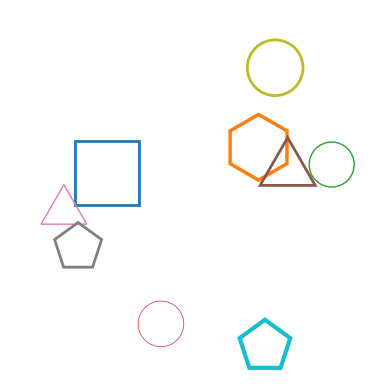[{"shape": "square", "thickness": 2, "radius": 0.42, "center": [0.278, 0.551]}, {"shape": "hexagon", "thickness": 2.5, "radius": 0.43, "center": [0.672, 0.617]}, {"shape": "circle", "thickness": 1, "radius": 0.29, "center": [0.862, 0.573]}, {"shape": "circle", "thickness": 0.5, "radius": 0.3, "center": [0.418, 0.159]}, {"shape": "triangle", "thickness": 2, "radius": 0.41, "center": [0.747, 0.56]}, {"shape": "triangle", "thickness": 1, "radius": 0.34, "center": [0.166, 0.452]}, {"shape": "pentagon", "thickness": 2, "radius": 0.32, "center": [0.203, 0.358]}, {"shape": "circle", "thickness": 2, "radius": 0.36, "center": [0.715, 0.824]}, {"shape": "pentagon", "thickness": 3, "radius": 0.35, "center": [0.688, 0.1]}]